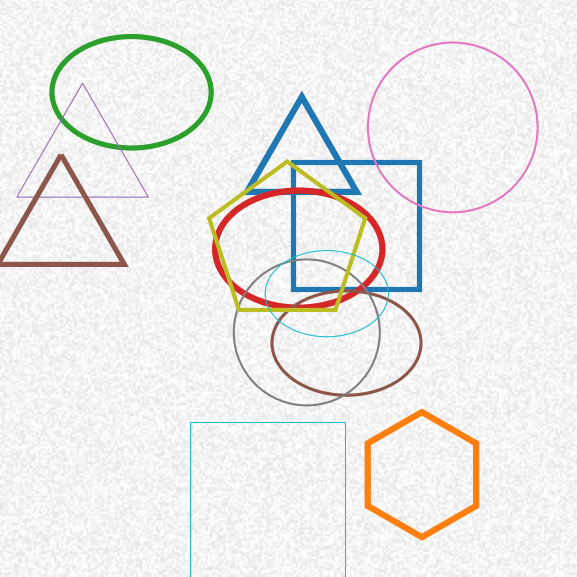[{"shape": "square", "thickness": 2.5, "radius": 0.55, "center": [0.616, 0.609]}, {"shape": "triangle", "thickness": 3, "radius": 0.55, "center": [0.523, 0.722]}, {"shape": "hexagon", "thickness": 3, "radius": 0.54, "center": [0.731, 0.177]}, {"shape": "oval", "thickness": 2.5, "radius": 0.69, "center": [0.228, 0.839]}, {"shape": "oval", "thickness": 3, "radius": 0.72, "center": [0.517, 0.568]}, {"shape": "triangle", "thickness": 0.5, "radius": 0.66, "center": [0.143, 0.724]}, {"shape": "oval", "thickness": 1.5, "radius": 0.65, "center": [0.6, 0.405]}, {"shape": "triangle", "thickness": 2.5, "radius": 0.63, "center": [0.106, 0.605]}, {"shape": "circle", "thickness": 1, "radius": 0.73, "center": [0.784, 0.779]}, {"shape": "circle", "thickness": 1, "radius": 0.63, "center": [0.531, 0.424]}, {"shape": "pentagon", "thickness": 2, "radius": 0.71, "center": [0.497, 0.577]}, {"shape": "oval", "thickness": 0.5, "radius": 0.53, "center": [0.566, 0.491]}, {"shape": "square", "thickness": 0.5, "radius": 0.67, "center": [0.463, 0.135]}]